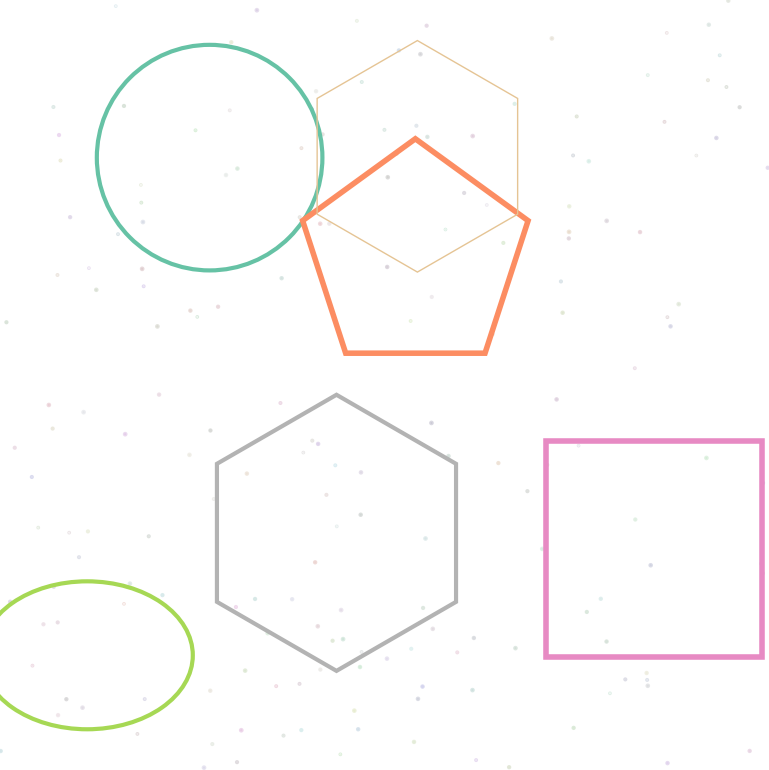[{"shape": "circle", "thickness": 1.5, "radius": 0.73, "center": [0.272, 0.795]}, {"shape": "pentagon", "thickness": 2, "radius": 0.77, "center": [0.539, 0.666]}, {"shape": "square", "thickness": 2, "radius": 0.7, "center": [0.85, 0.287]}, {"shape": "oval", "thickness": 1.5, "radius": 0.69, "center": [0.113, 0.149]}, {"shape": "hexagon", "thickness": 0.5, "radius": 0.75, "center": [0.542, 0.797]}, {"shape": "hexagon", "thickness": 1.5, "radius": 0.9, "center": [0.437, 0.308]}]